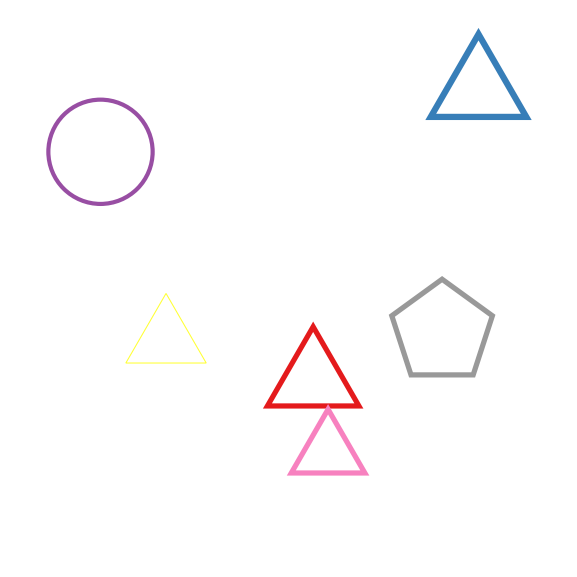[{"shape": "triangle", "thickness": 2.5, "radius": 0.46, "center": [0.542, 0.342]}, {"shape": "triangle", "thickness": 3, "radius": 0.48, "center": [0.829, 0.844]}, {"shape": "circle", "thickness": 2, "radius": 0.45, "center": [0.174, 0.736]}, {"shape": "triangle", "thickness": 0.5, "radius": 0.4, "center": [0.287, 0.411]}, {"shape": "triangle", "thickness": 2.5, "radius": 0.37, "center": [0.568, 0.217]}, {"shape": "pentagon", "thickness": 2.5, "radius": 0.46, "center": [0.766, 0.424]}]